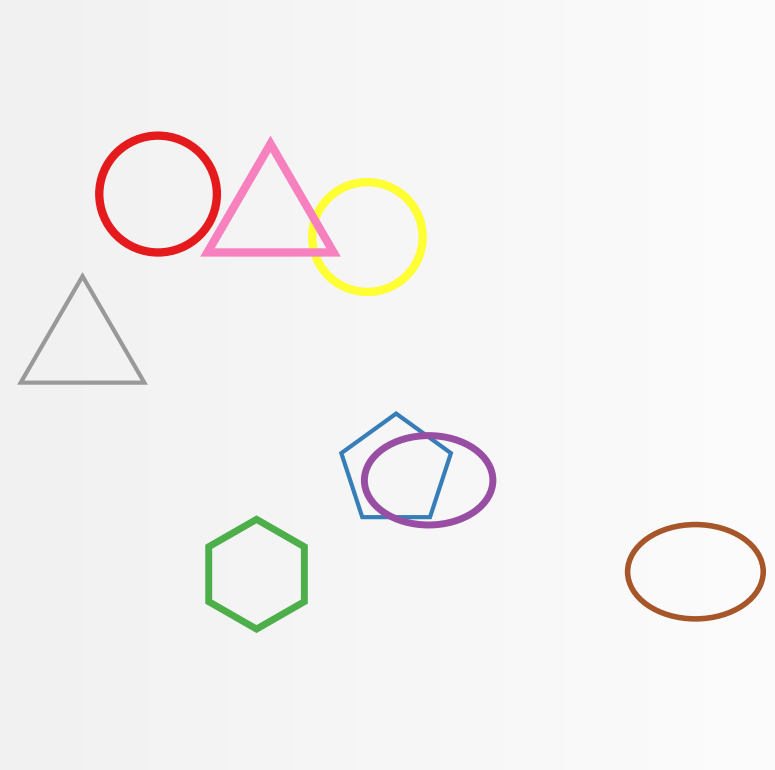[{"shape": "circle", "thickness": 3, "radius": 0.38, "center": [0.204, 0.748]}, {"shape": "pentagon", "thickness": 1.5, "radius": 0.37, "center": [0.511, 0.389]}, {"shape": "hexagon", "thickness": 2.5, "radius": 0.36, "center": [0.331, 0.254]}, {"shape": "oval", "thickness": 2.5, "radius": 0.41, "center": [0.553, 0.376]}, {"shape": "circle", "thickness": 3, "radius": 0.36, "center": [0.474, 0.692]}, {"shape": "oval", "thickness": 2, "radius": 0.44, "center": [0.897, 0.258]}, {"shape": "triangle", "thickness": 3, "radius": 0.47, "center": [0.349, 0.719]}, {"shape": "triangle", "thickness": 1.5, "radius": 0.46, "center": [0.106, 0.549]}]